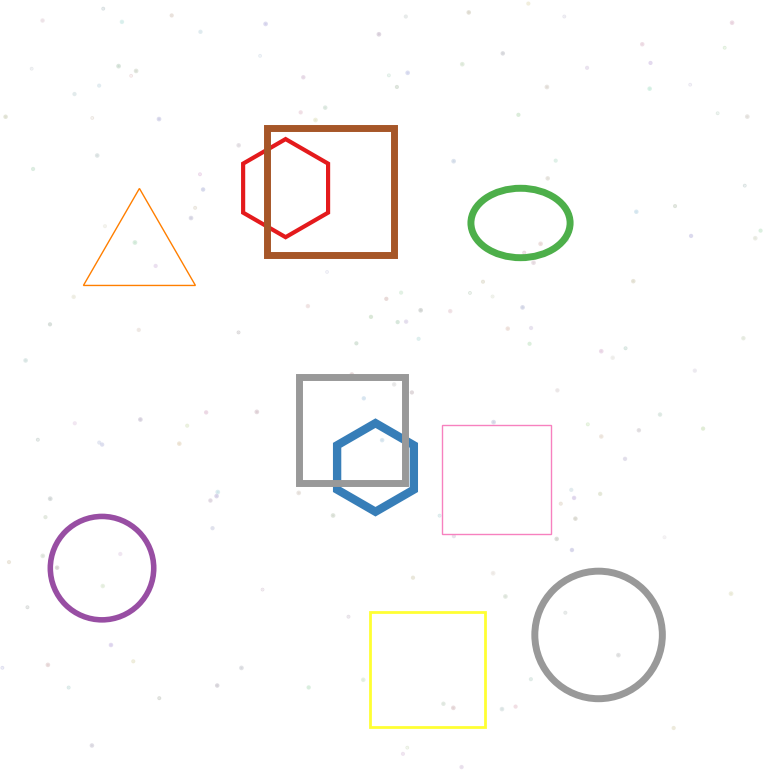[{"shape": "hexagon", "thickness": 1.5, "radius": 0.32, "center": [0.371, 0.756]}, {"shape": "hexagon", "thickness": 3, "radius": 0.29, "center": [0.488, 0.393]}, {"shape": "oval", "thickness": 2.5, "radius": 0.32, "center": [0.676, 0.71]}, {"shape": "circle", "thickness": 2, "radius": 0.34, "center": [0.132, 0.262]}, {"shape": "triangle", "thickness": 0.5, "radius": 0.42, "center": [0.181, 0.671]}, {"shape": "square", "thickness": 1, "radius": 0.37, "center": [0.556, 0.13]}, {"shape": "square", "thickness": 2.5, "radius": 0.41, "center": [0.429, 0.751]}, {"shape": "square", "thickness": 0.5, "radius": 0.35, "center": [0.645, 0.377]}, {"shape": "square", "thickness": 2.5, "radius": 0.34, "center": [0.457, 0.442]}, {"shape": "circle", "thickness": 2.5, "radius": 0.41, "center": [0.777, 0.175]}]